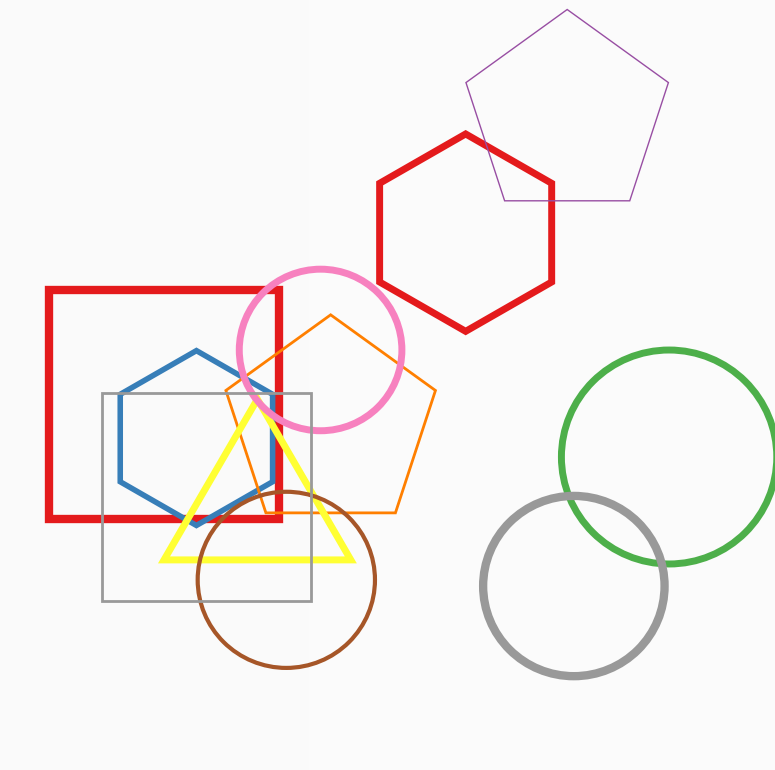[{"shape": "square", "thickness": 3, "radius": 0.74, "center": [0.212, 0.474]}, {"shape": "hexagon", "thickness": 2.5, "radius": 0.64, "center": [0.601, 0.698]}, {"shape": "hexagon", "thickness": 2, "radius": 0.57, "center": [0.253, 0.431]}, {"shape": "circle", "thickness": 2.5, "radius": 0.69, "center": [0.863, 0.406]}, {"shape": "pentagon", "thickness": 0.5, "radius": 0.69, "center": [0.732, 0.85]}, {"shape": "pentagon", "thickness": 1, "radius": 0.71, "center": [0.427, 0.449]}, {"shape": "triangle", "thickness": 2.5, "radius": 0.7, "center": [0.332, 0.342]}, {"shape": "circle", "thickness": 1.5, "radius": 0.57, "center": [0.369, 0.247]}, {"shape": "circle", "thickness": 2.5, "radius": 0.52, "center": [0.414, 0.546]}, {"shape": "circle", "thickness": 3, "radius": 0.59, "center": [0.74, 0.239]}, {"shape": "square", "thickness": 1, "radius": 0.68, "center": [0.266, 0.355]}]